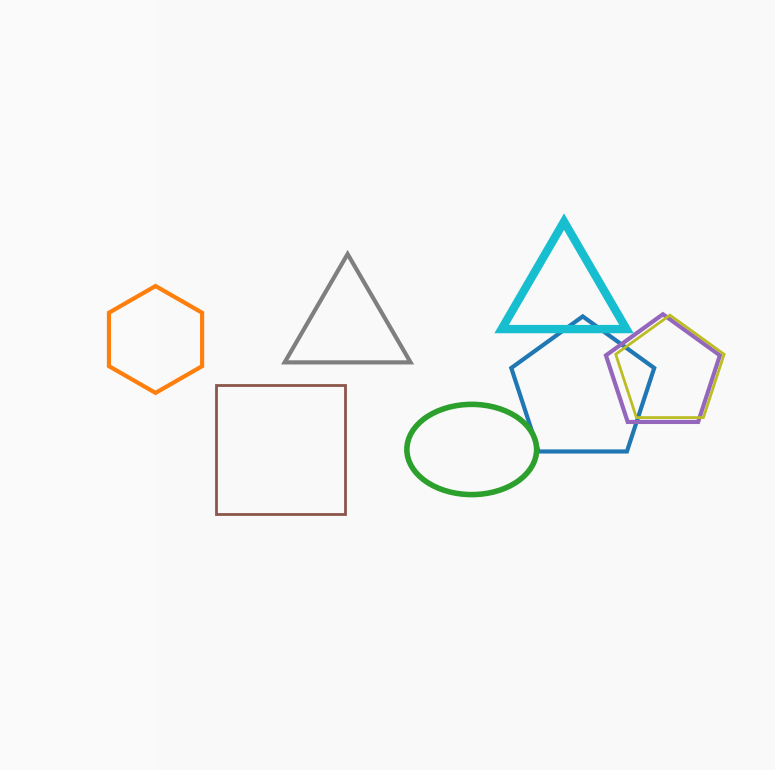[{"shape": "pentagon", "thickness": 1.5, "radius": 0.48, "center": [0.752, 0.492]}, {"shape": "hexagon", "thickness": 1.5, "radius": 0.35, "center": [0.201, 0.559]}, {"shape": "oval", "thickness": 2, "radius": 0.42, "center": [0.609, 0.416]}, {"shape": "pentagon", "thickness": 1.5, "radius": 0.39, "center": [0.855, 0.515]}, {"shape": "square", "thickness": 1, "radius": 0.42, "center": [0.362, 0.416]}, {"shape": "triangle", "thickness": 1.5, "radius": 0.47, "center": [0.449, 0.576]}, {"shape": "pentagon", "thickness": 1, "radius": 0.37, "center": [0.864, 0.517]}, {"shape": "triangle", "thickness": 3, "radius": 0.47, "center": [0.728, 0.619]}]